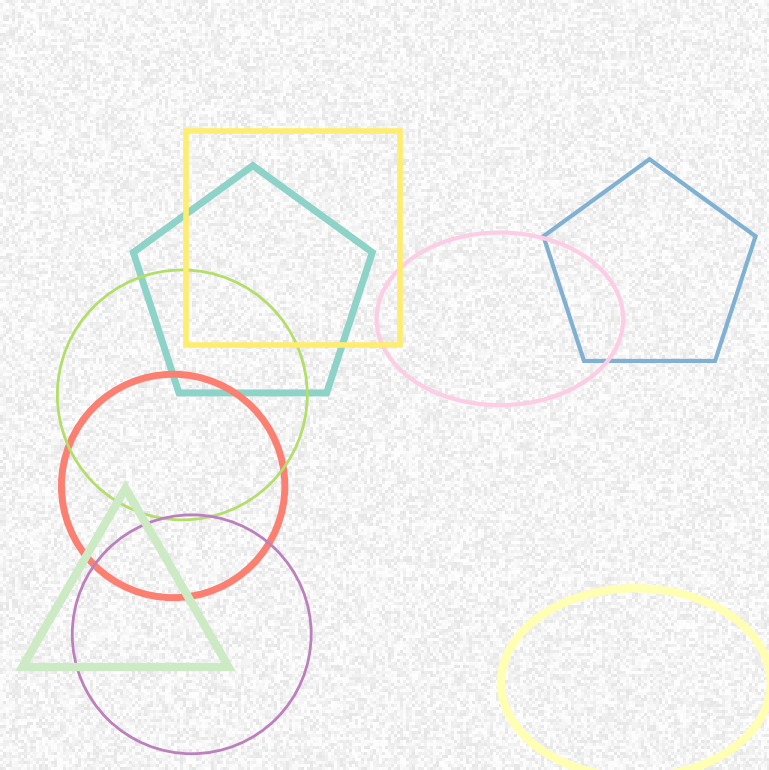[{"shape": "pentagon", "thickness": 2.5, "radius": 0.82, "center": [0.328, 0.622]}, {"shape": "oval", "thickness": 3, "radius": 0.88, "center": [0.826, 0.113]}, {"shape": "circle", "thickness": 2.5, "radius": 0.73, "center": [0.225, 0.369]}, {"shape": "pentagon", "thickness": 1.5, "radius": 0.72, "center": [0.844, 0.648]}, {"shape": "circle", "thickness": 1, "radius": 0.81, "center": [0.237, 0.487]}, {"shape": "oval", "thickness": 1.5, "radius": 0.8, "center": [0.649, 0.586]}, {"shape": "circle", "thickness": 1, "radius": 0.78, "center": [0.249, 0.176]}, {"shape": "triangle", "thickness": 3, "radius": 0.77, "center": [0.163, 0.211]}, {"shape": "square", "thickness": 2, "radius": 0.69, "center": [0.38, 0.691]}]